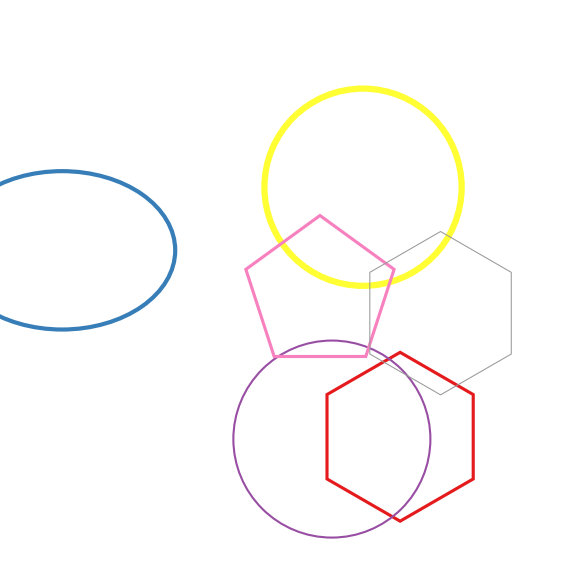[{"shape": "hexagon", "thickness": 1.5, "radius": 0.73, "center": [0.693, 0.243]}, {"shape": "oval", "thickness": 2, "radius": 0.98, "center": [0.108, 0.566]}, {"shape": "circle", "thickness": 1, "radius": 0.85, "center": [0.575, 0.239]}, {"shape": "circle", "thickness": 3, "radius": 0.85, "center": [0.629, 0.675]}, {"shape": "pentagon", "thickness": 1.5, "radius": 0.67, "center": [0.554, 0.491]}, {"shape": "hexagon", "thickness": 0.5, "radius": 0.71, "center": [0.763, 0.457]}]